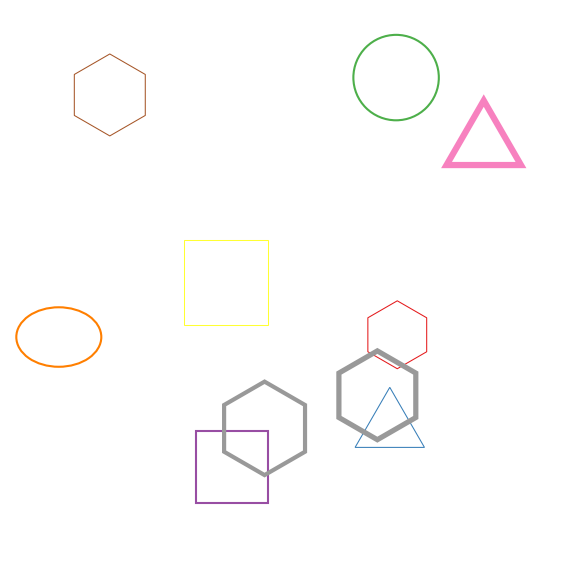[{"shape": "hexagon", "thickness": 0.5, "radius": 0.29, "center": [0.688, 0.419]}, {"shape": "triangle", "thickness": 0.5, "radius": 0.35, "center": [0.675, 0.259]}, {"shape": "circle", "thickness": 1, "radius": 0.37, "center": [0.686, 0.865]}, {"shape": "square", "thickness": 1, "radius": 0.31, "center": [0.402, 0.191]}, {"shape": "oval", "thickness": 1, "radius": 0.37, "center": [0.102, 0.416]}, {"shape": "square", "thickness": 0.5, "radius": 0.37, "center": [0.391, 0.509]}, {"shape": "hexagon", "thickness": 0.5, "radius": 0.35, "center": [0.19, 0.835]}, {"shape": "triangle", "thickness": 3, "radius": 0.37, "center": [0.838, 0.751]}, {"shape": "hexagon", "thickness": 2.5, "radius": 0.38, "center": [0.653, 0.315]}, {"shape": "hexagon", "thickness": 2, "radius": 0.4, "center": [0.458, 0.257]}]